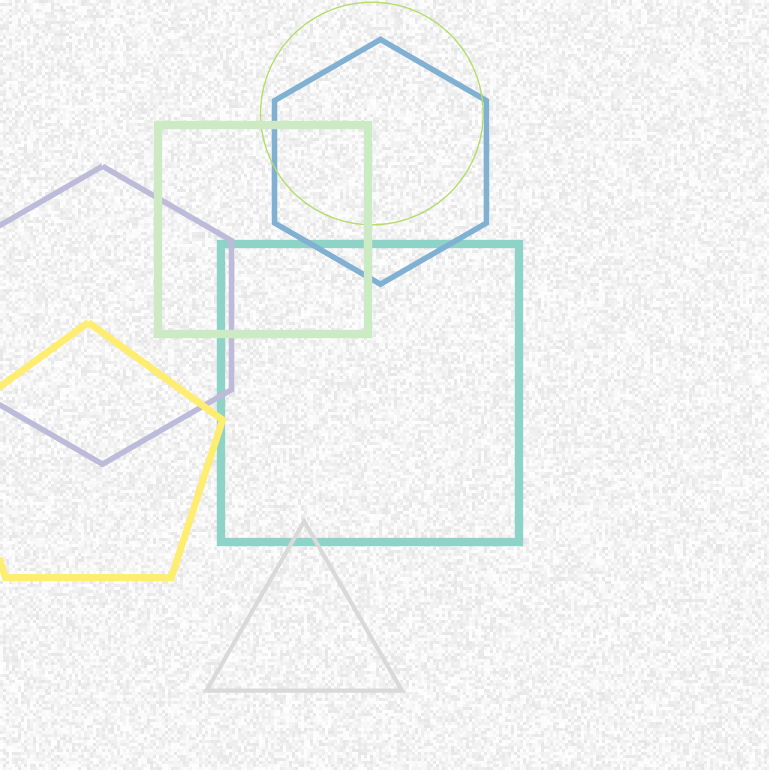[{"shape": "square", "thickness": 3, "radius": 0.97, "center": [0.481, 0.49]}, {"shape": "hexagon", "thickness": 2, "radius": 0.97, "center": [0.133, 0.591]}, {"shape": "hexagon", "thickness": 2, "radius": 0.79, "center": [0.494, 0.79]}, {"shape": "circle", "thickness": 0.5, "radius": 0.72, "center": [0.483, 0.853]}, {"shape": "triangle", "thickness": 1.5, "radius": 0.73, "center": [0.395, 0.176]}, {"shape": "square", "thickness": 3, "radius": 0.68, "center": [0.342, 0.702]}, {"shape": "pentagon", "thickness": 2.5, "radius": 0.92, "center": [0.115, 0.398]}]